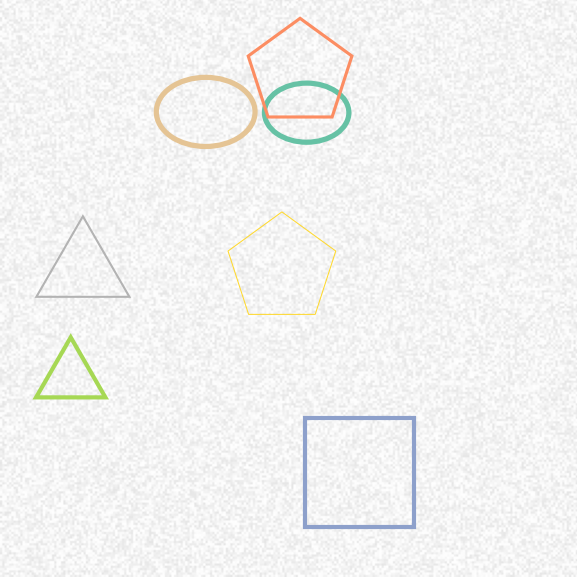[{"shape": "oval", "thickness": 2.5, "radius": 0.37, "center": [0.531, 0.804]}, {"shape": "pentagon", "thickness": 1.5, "radius": 0.47, "center": [0.52, 0.873]}, {"shape": "square", "thickness": 2, "radius": 0.47, "center": [0.623, 0.181]}, {"shape": "triangle", "thickness": 2, "radius": 0.35, "center": [0.122, 0.346]}, {"shape": "pentagon", "thickness": 0.5, "radius": 0.49, "center": [0.488, 0.534]}, {"shape": "oval", "thickness": 2.5, "radius": 0.43, "center": [0.356, 0.805]}, {"shape": "triangle", "thickness": 1, "radius": 0.46, "center": [0.144, 0.532]}]